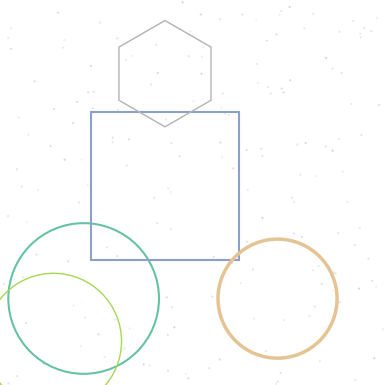[{"shape": "circle", "thickness": 1.5, "radius": 0.98, "center": [0.217, 0.225]}, {"shape": "square", "thickness": 1.5, "radius": 0.96, "center": [0.429, 0.517]}, {"shape": "circle", "thickness": 1, "radius": 0.88, "center": [0.139, 0.114]}, {"shape": "circle", "thickness": 2.5, "radius": 0.77, "center": [0.721, 0.224]}, {"shape": "hexagon", "thickness": 1, "radius": 0.69, "center": [0.429, 0.809]}]